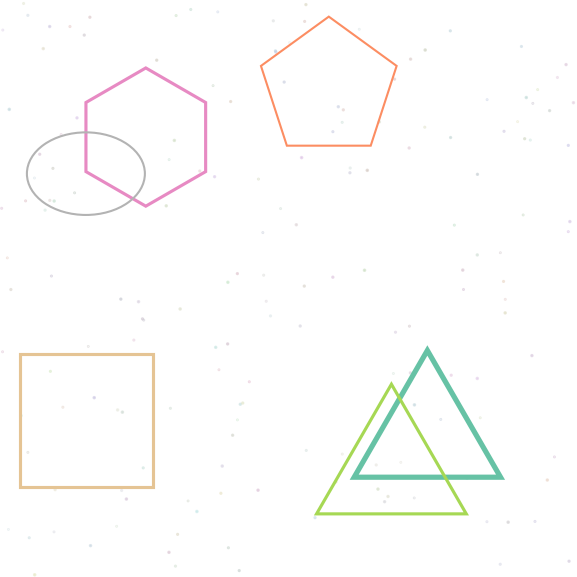[{"shape": "triangle", "thickness": 2.5, "radius": 0.73, "center": [0.74, 0.246]}, {"shape": "pentagon", "thickness": 1, "radius": 0.62, "center": [0.569, 0.847]}, {"shape": "hexagon", "thickness": 1.5, "radius": 0.6, "center": [0.252, 0.762]}, {"shape": "triangle", "thickness": 1.5, "radius": 0.75, "center": [0.678, 0.184]}, {"shape": "square", "thickness": 1.5, "radius": 0.58, "center": [0.15, 0.27]}, {"shape": "oval", "thickness": 1, "radius": 0.51, "center": [0.149, 0.698]}]